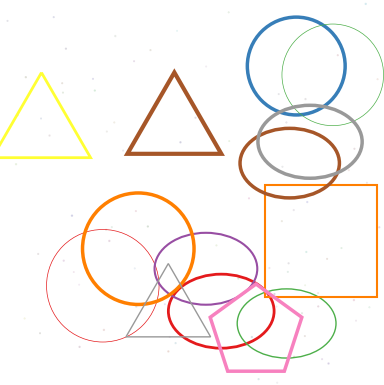[{"shape": "oval", "thickness": 2, "radius": 0.69, "center": [0.575, 0.192]}, {"shape": "circle", "thickness": 0.5, "radius": 0.73, "center": [0.267, 0.258]}, {"shape": "circle", "thickness": 2.5, "radius": 0.64, "center": [0.769, 0.828]}, {"shape": "circle", "thickness": 0.5, "radius": 0.66, "center": [0.864, 0.806]}, {"shape": "oval", "thickness": 1, "radius": 0.64, "center": [0.744, 0.16]}, {"shape": "oval", "thickness": 1.5, "radius": 0.67, "center": [0.535, 0.302]}, {"shape": "square", "thickness": 1.5, "radius": 0.73, "center": [0.833, 0.374]}, {"shape": "circle", "thickness": 2.5, "radius": 0.72, "center": [0.359, 0.354]}, {"shape": "triangle", "thickness": 2, "radius": 0.74, "center": [0.108, 0.664]}, {"shape": "oval", "thickness": 2.5, "radius": 0.65, "center": [0.753, 0.576]}, {"shape": "triangle", "thickness": 3, "radius": 0.7, "center": [0.453, 0.671]}, {"shape": "pentagon", "thickness": 2.5, "radius": 0.63, "center": [0.665, 0.137]}, {"shape": "triangle", "thickness": 1, "radius": 0.63, "center": [0.437, 0.189]}, {"shape": "oval", "thickness": 2.5, "radius": 0.68, "center": [0.805, 0.632]}]